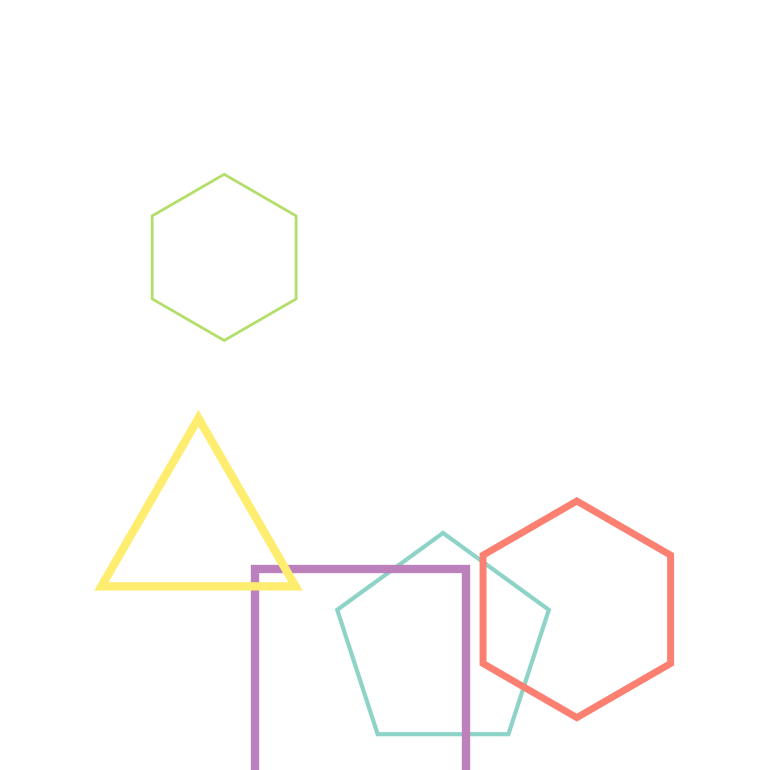[{"shape": "pentagon", "thickness": 1.5, "radius": 0.72, "center": [0.575, 0.163]}, {"shape": "hexagon", "thickness": 2.5, "radius": 0.7, "center": [0.749, 0.209]}, {"shape": "hexagon", "thickness": 1, "radius": 0.54, "center": [0.291, 0.666]}, {"shape": "square", "thickness": 3, "radius": 0.69, "center": [0.469, 0.124]}, {"shape": "triangle", "thickness": 3, "radius": 0.73, "center": [0.258, 0.311]}]